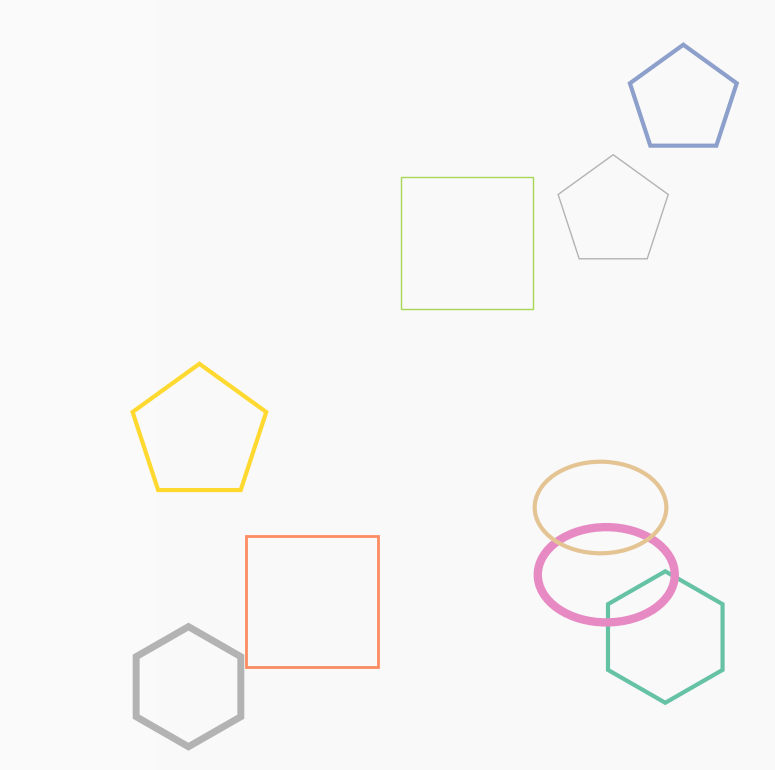[{"shape": "hexagon", "thickness": 1.5, "radius": 0.43, "center": [0.858, 0.173]}, {"shape": "square", "thickness": 1, "radius": 0.43, "center": [0.402, 0.219]}, {"shape": "pentagon", "thickness": 1.5, "radius": 0.36, "center": [0.882, 0.869]}, {"shape": "oval", "thickness": 3, "radius": 0.44, "center": [0.782, 0.254]}, {"shape": "square", "thickness": 0.5, "radius": 0.43, "center": [0.602, 0.685]}, {"shape": "pentagon", "thickness": 1.5, "radius": 0.45, "center": [0.257, 0.437]}, {"shape": "oval", "thickness": 1.5, "radius": 0.42, "center": [0.775, 0.341]}, {"shape": "hexagon", "thickness": 2.5, "radius": 0.39, "center": [0.243, 0.108]}, {"shape": "pentagon", "thickness": 0.5, "radius": 0.37, "center": [0.791, 0.724]}]